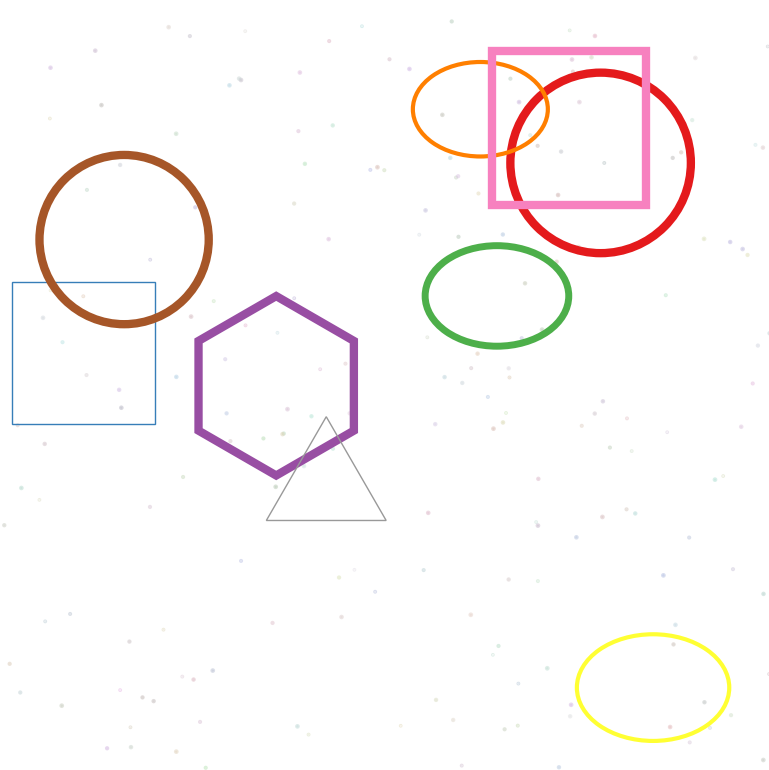[{"shape": "circle", "thickness": 3, "radius": 0.59, "center": [0.78, 0.788]}, {"shape": "square", "thickness": 0.5, "radius": 0.46, "center": [0.109, 0.542]}, {"shape": "oval", "thickness": 2.5, "radius": 0.47, "center": [0.645, 0.616]}, {"shape": "hexagon", "thickness": 3, "radius": 0.58, "center": [0.359, 0.499]}, {"shape": "oval", "thickness": 1.5, "radius": 0.44, "center": [0.624, 0.858]}, {"shape": "oval", "thickness": 1.5, "radius": 0.49, "center": [0.848, 0.107]}, {"shape": "circle", "thickness": 3, "radius": 0.55, "center": [0.161, 0.689]}, {"shape": "square", "thickness": 3, "radius": 0.5, "center": [0.739, 0.834]}, {"shape": "triangle", "thickness": 0.5, "radius": 0.45, "center": [0.424, 0.369]}]